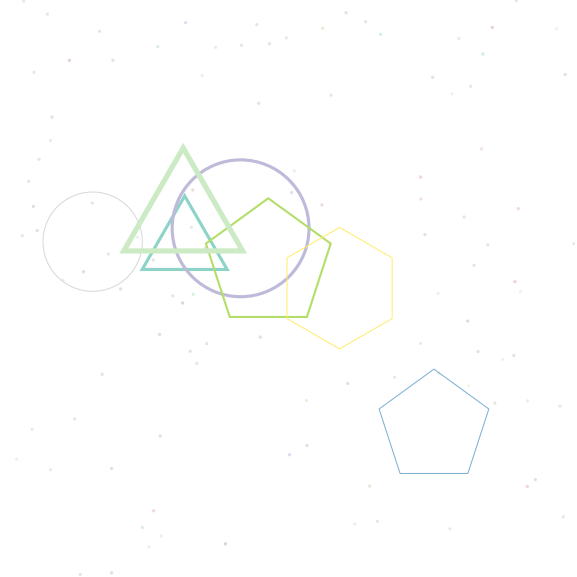[{"shape": "triangle", "thickness": 1.5, "radius": 0.42, "center": [0.32, 0.575]}, {"shape": "circle", "thickness": 1.5, "radius": 0.59, "center": [0.417, 0.604]}, {"shape": "pentagon", "thickness": 0.5, "radius": 0.5, "center": [0.751, 0.26]}, {"shape": "pentagon", "thickness": 1, "radius": 0.57, "center": [0.465, 0.542]}, {"shape": "circle", "thickness": 0.5, "radius": 0.43, "center": [0.16, 0.581]}, {"shape": "triangle", "thickness": 2.5, "radius": 0.59, "center": [0.317, 0.624]}, {"shape": "hexagon", "thickness": 0.5, "radius": 0.53, "center": [0.588, 0.5]}]